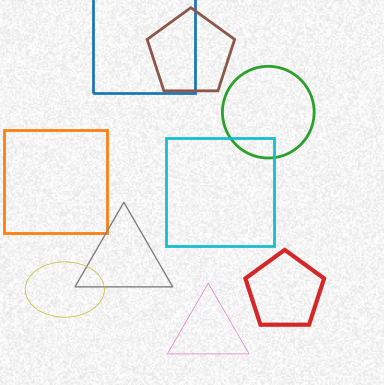[{"shape": "square", "thickness": 2, "radius": 0.66, "center": [0.373, 0.891]}, {"shape": "square", "thickness": 2, "radius": 0.67, "center": [0.143, 0.527]}, {"shape": "circle", "thickness": 2, "radius": 0.6, "center": [0.697, 0.709]}, {"shape": "pentagon", "thickness": 3, "radius": 0.54, "center": [0.74, 0.244]}, {"shape": "pentagon", "thickness": 2, "radius": 0.6, "center": [0.496, 0.861]}, {"shape": "triangle", "thickness": 0.5, "radius": 0.61, "center": [0.541, 0.142]}, {"shape": "triangle", "thickness": 1, "radius": 0.73, "center": [0.322, 0.328]}, {"shape": "oval", "thickness": 0.5, "radius": 0.51, "center": [0.168, 0.248]}, {"shape": "square", "thickness": 2, "radius": 0.7, "center": [0.571, 0.502]}]